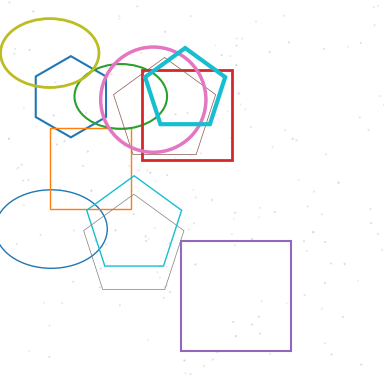[{"shape": "hexagon", "thickness": 1.5, "radius": 0.53, "center": [0.184, 0.749]}, {"shape": "oval", "thickness": 1, "radius": 0.73, "center": [0.133, 0.405]}, {"shape": "square", "thickness": 1, "radius": 0.53, "center": [0.235, 0.561]}, {"shape": "oval", "thickness": 1.5, "radius": 0.6, "center": [0.314, 0.749]}, {"shape": "square", "thickness": 2, "radius": 0.58, "center": [0.487, 0.7]}, {"shape": "square", "thickness": 1.5, "radius": 0.71, "center": [0.614, 0.231]}, {"shape": "pentagon", "thickness": 0.5, "radius": 0.7, "center": [0.428, 0.711]}, {"shape": "circle", "thickness": 2.5, "radius": 0.68, "center": [0.398, 0.741]}, {"shape": "pentagon", "thickness": 0.5, "radius": 0.68, "center": [0.347, 0.359]}, {"shape": "oval", "thickness": 2, "radius": 0.64, "center": [0.129, 0.862]}, {"shape": "pentagon", "thickness": 3, "radius": 0.55, "center": [0.481, 0.766]}, {"shape": "pentagon", "thickness": 1, "radius": 0.65, "center": [0.348, 0.414]}]